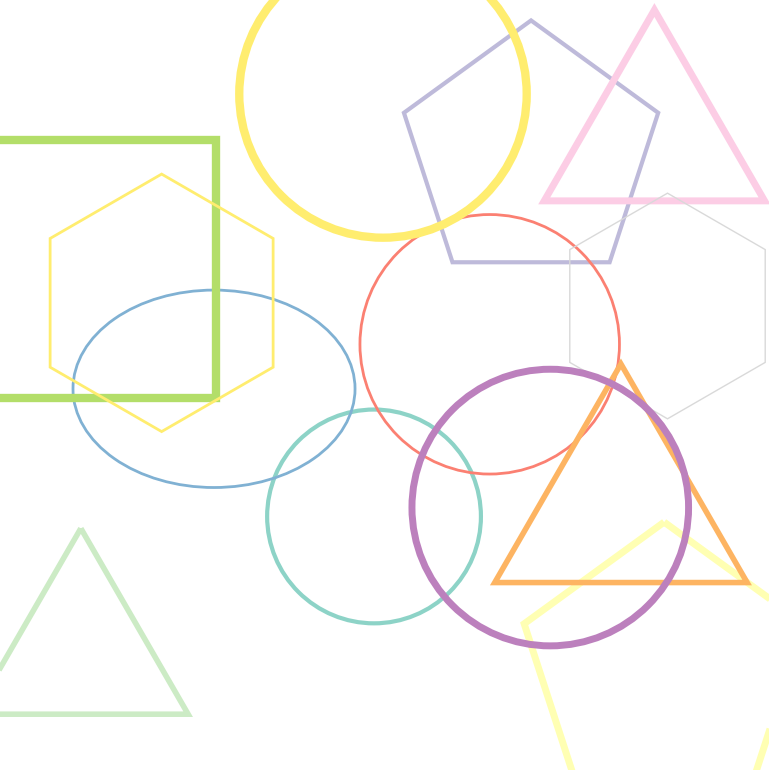[{"shape": "circle", "thickness": 1.5, "radius": 0.69, "center": [0.486, 0.329]}, {"shape": "pentagon", "thickness": 2.5, "radius": 0.96, "center": [0.863, 0.131]}, {"shape": "pentagon", "thickness": 1.5, "radius": 0.87, "center": [0.69, 0.8]}, {"shape": "circle", "thickness": 1, "radius": 0.84, "center": [0.636, 0.553]}, {"shape": "oval", "thickness": 1, "radius": 0.92, "center": [0.278, 0.495]}, {"shape": "triangle", "thickness": 2, "radius": 0.95, "center": [0.806, 0.338]}, {"shape": "square", "thickness": 3, "radius": 0.84, "center": [0.114, 0.651]}, {"shape": "triangle", "thickness": 2.5, "radius": 0.83, "center": [0.85, 0.822]}, {"shape": "hexagon", "thickness": 0.5, "radius": 0.73, "center": [0.867, 0.603]}, {"shape": "circle", "thickness": 2.5, "radius": 0.9, "center": [0.715, 0.341]}, {"shape": "triangle", "thickness": 2, "radius": 0.8, "center": [0.105, 0.153]}, {"shape": "circle", "thickness": 3, "radius": 0.93, "center": [0.497, 0.878]}, {"shape": "hexagon", "thickness": 1, "radius": 0.84, "center": [0.21, 0.607]}]